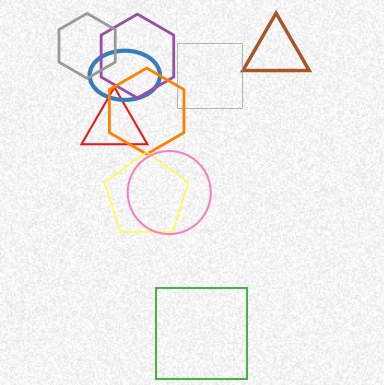[{"shape": "triangle", "thickness": 1.5, "radius": 0.49, "center": [0.297, 0.675]}, {"shape": "oval", "thickness": 3, "radius": 0.46, "center": [0.324, 0.804]}, {"shape": "square", "thickness": 1.5, "radius": 0.59, "center": [0.524, 0.133]}, {"shape": "hexagon", "thickness": 2, "radius": 0.54, "center": [0.357, 0.854]}, {"shape": "hexagon", "thickness": 2, "radius": 0.56, "center": [0.381, 0.711]}, {"shape": "pentagon", "thickness": 1, "radius": 0.57, "center": [0.381, 0.49]}, {"shape": "triangle", "thickness": 2.5, "radius": 0.5, "center": [0.717, 0.867]}, {"shape": "circle", "thickness": 1.5, "radius": 0.54, "center": [0.44, 0.5]}, {"shape": "square", "thickness": 0.5, "radius": 0.42, "center": [0.544, 0.804]}, {"shape": "hexagon", "thickness": 2, "radius": 0.42, "center": [0.226, 0.881]}]